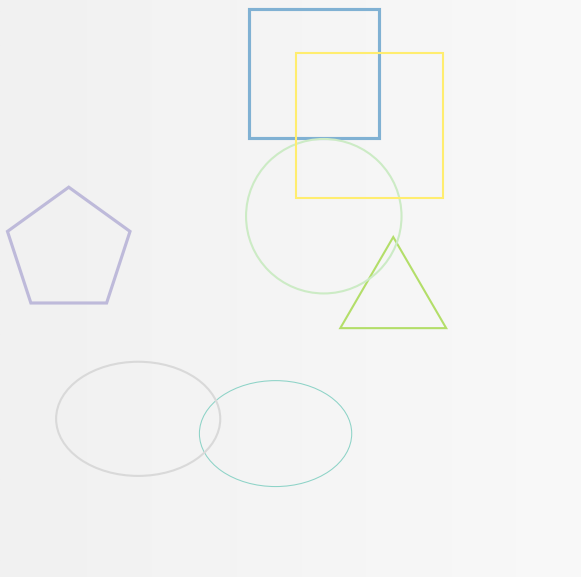[{"shape": "oval", "thickness": 0.5, "radius": 0.66, "center": [0.474, 0.248]}, {"shape": "pentagon", "thickness": 1.5, "radius": 0.55, "center": [0.118, 0.564]}, {"shape": "square", "thickness": 1.5, "radius": 0.56, "center": [0.54, 0.871]}, {"shape": "triangle", "thickness": 1, "radius": 0.53, "center": [0.677, 0.484]}, {"shape": "oval", "thickness": 1, "radius": 0.71, "center": [0.238, 0.274]}, {"shape": "circle", "thickness": 1, "radius": 0.67, "center": [0.557, 0.625]}, {"shape": "square", "thickness": 1, "radius": 0.63, "center": [0.636, 0.782]}]